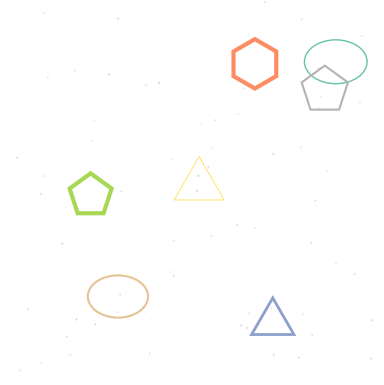[{"shape": "oval", "thickness": 1, "radius": 0.41, "center": [0.872, 0.84]}, {"shape": "hexagon", "thickness": 3, "radius": 0.32, "center": [0.662, 0.834]}, {"shape": "triangle", "thickness": 2, "radius": 0.32, "center": [0.708, 0.163]}, {"shape": "pentagon", "thickness": 3, "radius": 0.29, "center": [0.235, 0.492]}, {"shape": "triangle", "thickness": 0.5, "radius": 0.38, "center": [0.517, 0.518]}, {"shape": "oval", "thickness": 1.5, "radius": 0.39, "center": [0.306, 0.23]}, {"shape": "pentagon", "thickness": 1.5, "radius": 0.32, "center": [0.844, 0.766]}]